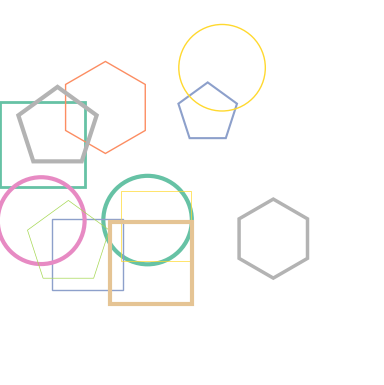[{"shape": "square", "thickness": 2, "radius": 0.55, "center": [0.11, 0.625]}, {"shape": "circle", "thickness": 3, "radius": 0.57, "center": [0.383, 0.428]}, {"shape": "hexagon", "thickness": 1, "radius": 0.6, "center": [0.274, 0.721]}, {"shape": "square", "thickness": 1, "radius": 0.46, "center": [0.228, 0.339]}, {"shape": "pentagon", "thickness": 1.5, "radius": 0.4, "center": [0.539, 0.706]}, {"shape": "circle", "thickness": 3, "radius": 0.56, "center": [0.107, 0.427]}, {"shape": "pentagon", "thickness": 0.5, "radius": 0.56, "center": [0.178, 0.368]}, {"shape": "circle", "thickness": 1, "radius": 0.56, "center": [0.577, 0.824]}, {"shape": "square", "thickness": 0.5, "radius": 0.45, "center": [0.405, 0.412]}, {"shape": "square", "thickness": 3, "radius": 0.53, "center": [0.392, 0.317]}, {"shape": "pentagon", "thickness": 3, "radius": 0.53, "center": [0.149, 0.667]}, {"shape": "hexagon", "thickness": 2.5, "radius": 0.51, "center": [0.71, 0.38]}]